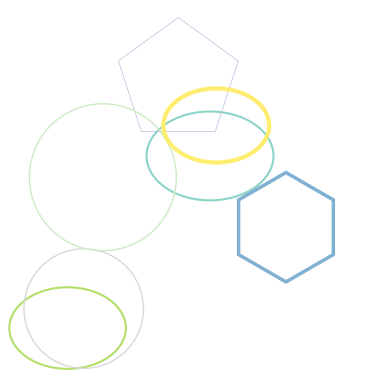[{"shape": "oval", "thickness": 1.5, "radius": 0.82, "center": [0.545, 0.595]}, {"shape": "pentagon", "thickness": 0.5, "radius": 0.82, "center": [0.463, 0.791]}, {"shape": "hexagon", "thickness": 2.5, "radius": 0.71, "center": [0.743, 0.41]}, {"shape": "oval", "thickness": 1.5, "radius": 0.76, "center": [0.176, 0.148]}, {"shape": "circle", "thickness": 1, "radius": 0.78, "center": [0.217, 0.198]}, {"shape": "circle", "thickness": 1, "radius": 0.95, "center": [0.267, 0.54]}, {"shape": "oval", "thickness": 3, "radius": 0.69, "center": [0.562, 0.674]}]